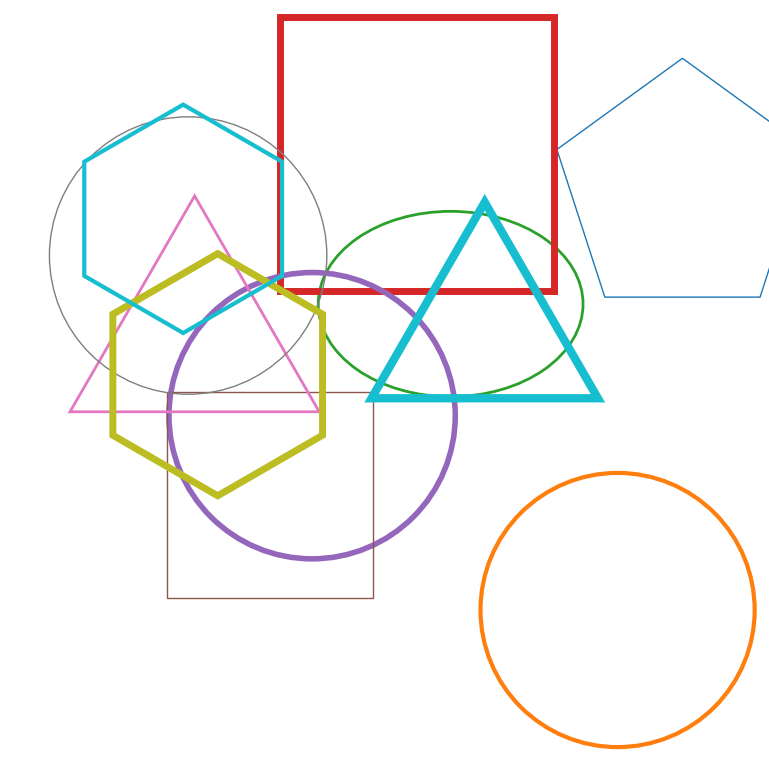[{"shape": "pentagon", "thickness": 0.5, "radius": 0.86, "center": [0.886, 0.753]}, {"shape": "circle", "thickness": 1.5, "radius": 0.89, "center": [0.802, 0.208]}, {"shape": "oval", "thickness": 1, "radius": 0.86, "center": [0.585, 0.605]}, {"shape": "square", "thickness": 2.5, "radius": 0.89, "center": [0.541, 0.8]}, {"shape": "circle", "thickness": 2, "radius": 0.93, "center": [0.405, 0.46]}, {"shape": "square", "thickness": 0.5, "radius": 0.67, "center": [0.35, 0.357]}, {"shape": "triangle", "thickness": 1, "radius": 0.93, "center": [0.253, 0.559]}, {"shape": "circle", "thickness": 0.5, "radius": 0.9, "center": [0.244, 0.668]}, {"shape": "hexagon", "thickness": 2.5, "radius": 0.79, "center": [0.283, 0.513]}, {"shape": "hexagon", "thickness": 1.5, "radius": 0.74, "center": [0.238, 0.716]}, {"shape": "triangle", "thickness": 3, "radius": 0.85, "center": [0.629, 0.568]}]